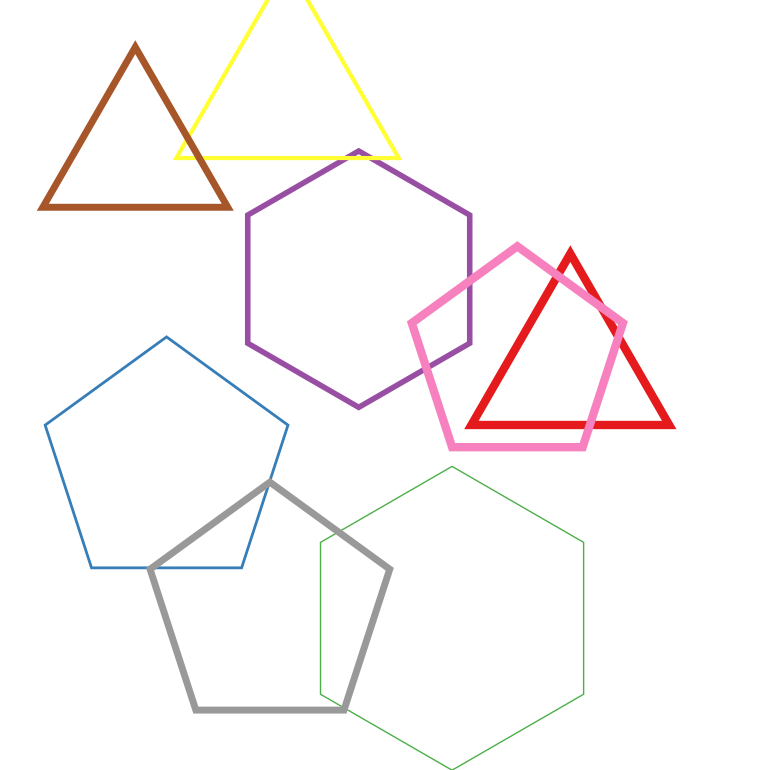[{"shape": "triangle", "thickness": 3, "radius": 0.74, "center": [0.741, 0.522]}, {"shape": "pentagon", "thickness": 1, "radius": 0.83, "center": [0.216, 0.397]}, {"shape": "hexagon", "thickness": 0.5, "radius": 0.99, "center": [0.587, 0.197]}, {"shape": "hexagon", "thickness": 2, "radius": 0.83, "center": [0.466, 0.637]}, {"shape": "triangle", "thickness": 1.5, "radius": 0.83, "center": [0.373, 0.878]}, {"shape": "triangle", "thickness": 2.5, "radius": 0.69, "center": [0.176, 0.8]}, {"shape": "pentagon", "thickness": 3, "radius": 0.72, "center": [0.672, 0.536]}, {"shape": "pentagon", "thickness": 2.5, "radius": 0.82, "center": [0.351, 0.21]}]